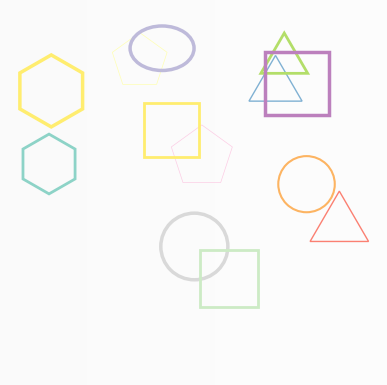[{"shape": "hexagon", "thickness": 2, "radius": 0.39, "center": [0.127, 0.574]}, {"shape": "pentagon", "thickness": 0.5, "radius": 0.37, "center": [0.361, 0.841]}, {"shape": "oval", "thickness": 2.5, "radius": 0.41, "center": [0.418, 0.875]}, {"shape": "triangle", "thickness": 1, "radius": 0.44, "center": [0.876, 0.416]}, {"shape": "triangle", "thickness": 1, "radius": 0.4, "center": [0.711, 0.777]}, {"shape": "circle", "thickness": 1.5, "radius": 0.36, "center": [0.791, 0.522]}, {"shape": "triangle", "thickness": 2, "radius": 0.35, "center": [0.734, 0.844]}, {"shape": "pentagon", "thickness": 0.5, "radius": 0.41, "center": [0.521, 0.593]}, {"shape": "circle", "thickness": 2.5, "radius": 0.43, "center": [0.502, 0.36]}, {"shape": "square", "thickness": 2.5, "radius": 0.41, "center": [0.767, 0.783]}, {"shape": "square", "thickness": 2, "radius": 0.38, "center": [0.591, 0.276]}, {"shape": "hexagon", "thickness": 2.5, "radius": 0.47, "center": [0.132, 0.764]}, {"shape": "square", "thickness": 2, "radius": 0.35, "center": [0.443, 0.662]}]